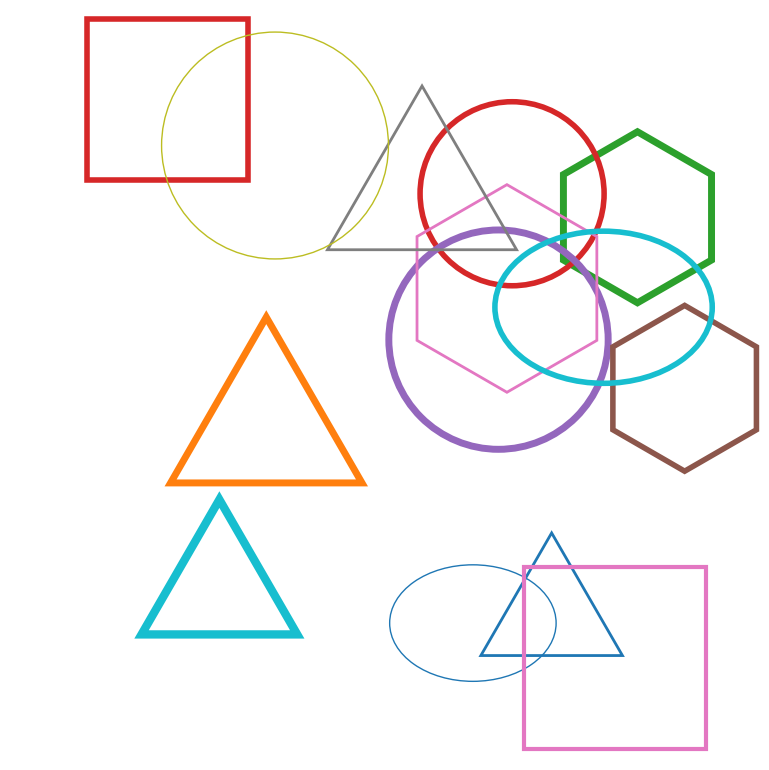[{"shape": "oval", "thickness": 0.5, "radius": 0.54, "center": [0.614, 0.191]}, {"shape": "triangle", "thickness": 1, "radius": 0.53, "center": [0.716, 0.202]}, {"shape": "triangle", "thickness": 2.5, "radius": 0.72, "center": [0.346, 0.445]}, {"shape": "hexagon", "thickness": 2.5, "radius": 0.56, "center": [0.828, 0.718]}, {"shape": "circle", "thickness": 2, "radius": 0.6, "center": [0.665, 0.748]}, {"shape": "square", "thickness": 2, "radius": 0.52, "center": [0.218, 0.87]}, {"shape": "circle", "thickness": 2.5, "radius": 0.71, "center": [0.647, 0.559]}, {"shape": "hexagon", "thickness": 2, "radius": 0.54, "center": [0.889, 0.496]}, {"shape": "hexagon", "thickness": 1, "radius": 0.67, "center": [0.658, 0.625]}, {"shape": "square", "thickness": 1.5, "radius": 0.59, "center": [0.799, 0.146]}, {"shape": "triangle", "thickness": 1, "radius": 0.71, "center": [0.548, 0.747]}, {"shape": "circle", "thickness": 0.5, "radius": 0.74, "center": [0.357, 0.811]}, {"shape": "triangle", "thickness": 3, "radius": 0.58, "center": [0.285, 0.234]}, {"shape": "oval", "thickness": 2, "radius": 0.71, "center": [0.784, 0.601]}]